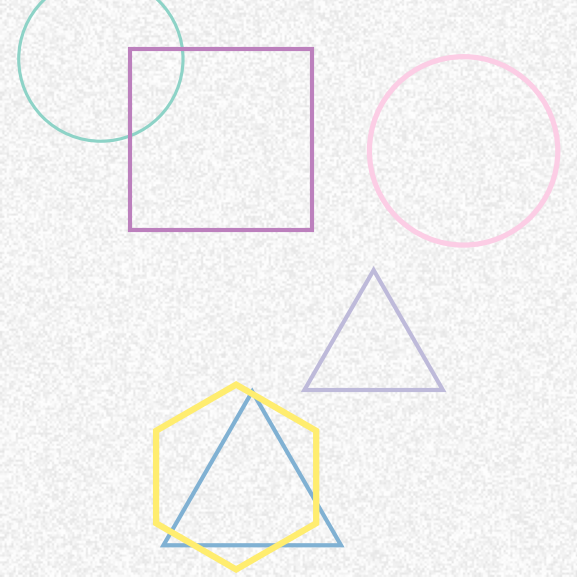[{"shape": "circle", "thickness": 1.5, "radius": 0.71, "center": [0.175, 0.897]}, {"shape": "triangle", "thickness": 2, "radius": 0.69, "center": [0.647, 0.393]}, {"shape": "triangle", "thickness": 2, "radius": 0.89, "center": [0.437, 0.144]}, {"shape": "circle", "thickness": 2.5, "radius": 0.82, "center": [0.803, 0.738]}, {"shape": "square", "thickness": 2, "radius": 0.79, "center": [0.383, 0.758]}, {"shape": "hexagon", "thickness": 3, "radius": 0.8, "center": [0.409, 0.173]}]